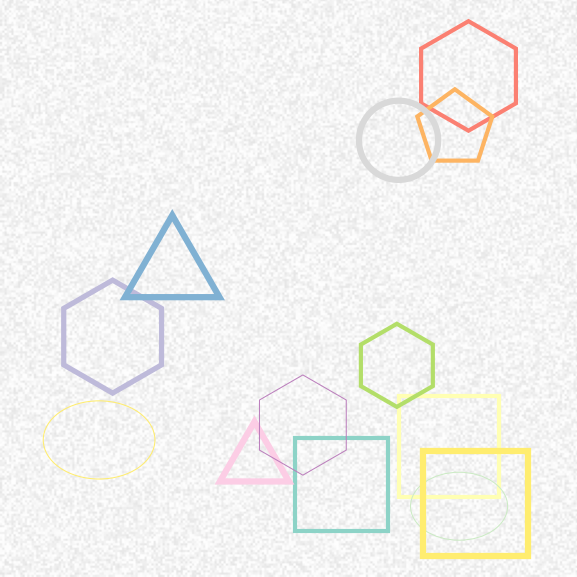[{"shape": "square", "thickness": 2, "radius": 0.4, "center": [0.592, 0.16]}, {"shape": "square", "thickness": 2, "radius": 0.44, "center": [0.777, 0.226]}, {"shape": "hexagon", "thickness": 2.5, "radius": 0.49, "center": [0.195, 0.416]}, {"shape": "hexagon", "thickness": 2, "radius": 0.47, "center": [0.811, 0.868]}, {"shape": "triangle", "thickness": 3, "radius": 0.47, "center": [0.298, 0.532]}, {"shape": "pentagon", "thickness": 2, "radius": 0.34, "center": [0.788, 0.776]}, {"shape": "hexagon", "thickness": 2, "radius": 0.36, "center": [0.687, 0.367]}, {"shape": "triangle", "thickness": 3, "radius": 0.35, "center": [0.441, 0.2]}, {"shape": "circle", "thickness": 3, "radius": 0.34, "center": [0.69, 0.756]}, {"shape": "hexagon", "thickness": 0.5, "radius": 0.43, "center": [0.524, 0.263]}, {"shape": "oval", "thickness": 0.5, "radius": 0.42, "center": [0.795, 0.123]}, {"shape": "oval", "thickness": 0.5, "radius": 0.48, "center": [0.172, 0.237]}, {"shape": "square", "thickness": 3, "radius": 0.46, "center": [0.823, 0.127]}]